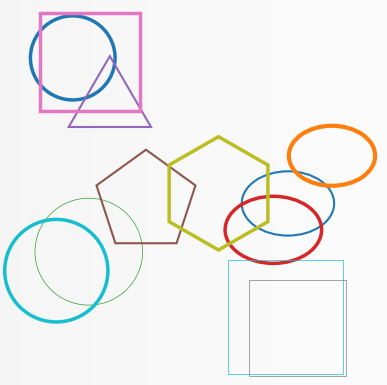[{"shape": "circle", "thickness": 2.5, "radius": 0.55, "center": [0.188, 0.85]}, {"shape": "oval", "thickness": 1.5, "radius": 0.6, "center": [0.743, 0.472]}, {"shape": "oval", "thickness": 3, "radius": 0.56, "center": [0.857, 0.595]}, {"shape": "circle", "thickness": 0.5, "radius": 0.69, "center": [0.229, 0.346]}, {"shape": "oval", "thickness": 2.5, "radius": 0.62, "center": [0.705, 0.403]}, {"shape": "triangle", "thickness": 1.5, "radius": 0.61, "center": [0.283, 0.731]}, {"shape": "pentagon", "thickness": 1.5, "radius": 0.67, "center": [0.377, 0.477]}, {"shape": "square", "thickness": 2.5, "radius": 0.64, "center": [0.232, 0.839]}, {"shape": "square", "thickness": 0.5, "radius": 0.63, "center": [0.767, 0.148]}, {"shape": "hexagon", "thickness": 2.5, "radius": 0.74, "center": [0.564, 0.498]}, {"shape": "square", "thickness": 0.5, "radius": 0.74, "center": [0.737, 0.177]}, {"shape": "circle", "thickness": 2.5, "radius": 0.67, "center": [0.145, 0.297]}]